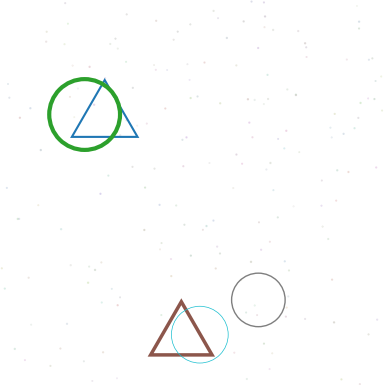[{"shape": "triangle", "thickness": 1.5, "radius": 0.49, "center": [0.272, 0.694]}, {"shape": "circle", "thickness": 3, "radius": 0.46, "center": [0.22, 0.703]}, {"shape": "triangle", "thickness": 2.5, "radius": 0.46, "center": [0.471, 0.124]}, {"shape": "circle", "thickness": 1, "radius": 0.35, "center": [0.671, 0.221]}, {"shape": "circle", "thickness": 0.5, "radius": 0.37, "center": [0.519, 0.131]}]